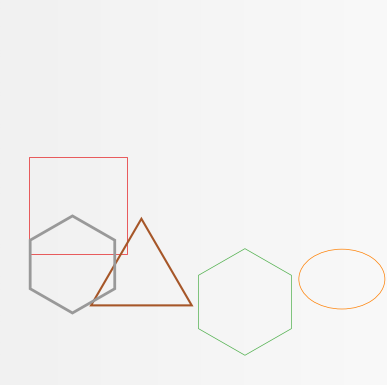[{"shape": "square", "thickness": 0.5, "radius": 0.63, "center": [0.201, 0.466]}, {"shape": "hexagon", "thickness": 0.5, "radius": 0.69, "center": [0.632, 0.216]}, {"shape": "oval", "thickness": 0.5, "radius": 0.56, "center": [0.882, 0.275]}, {"shape": "triangle", "thickness": 1.5, "radius": 0.75, "center": [0.365, 0.282]}, {"shape": "hexagon", "thickness": 2, "radius": 0.63, "center": [0.187, 0.313]}]